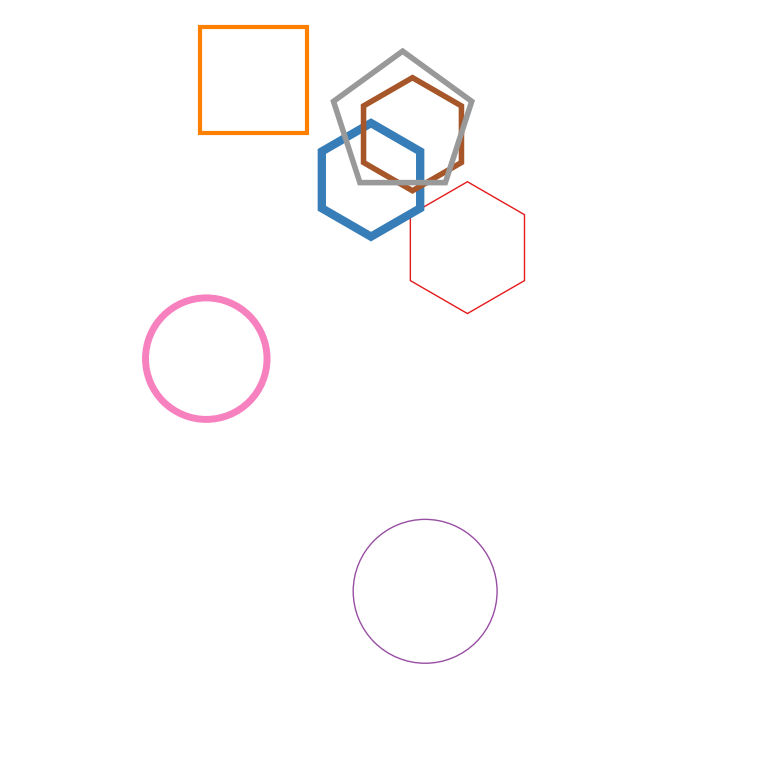[{"shape": "hexagon", "thickness": 0.5, "radius": 0.43, "center": [0.607, 0.678]}, {"shape": "hexagon", "thickness": 3, "radius": 0.37, "center": [0.482, 0.766]}, {"shape": "circle", "thickness": 0.5, "radius": 0.47, "center": [0.552, 0.232]}, {"shape": "square", "thickness": 1.5, "radius": 0.35, "center": [0.329, 0.896]}, {"shape": "hexagon", "thickness": 2, "radius": 0.37, "center": [0.536, 0.826]}, {"shape": "circle", "thickness": 2.5, "radius": 0.39, "center": [0.268, 0.534]}, {"shape": "pentagon", "thickness": 2, "radius": 0.47, "center": [0.523, 0.839]}]